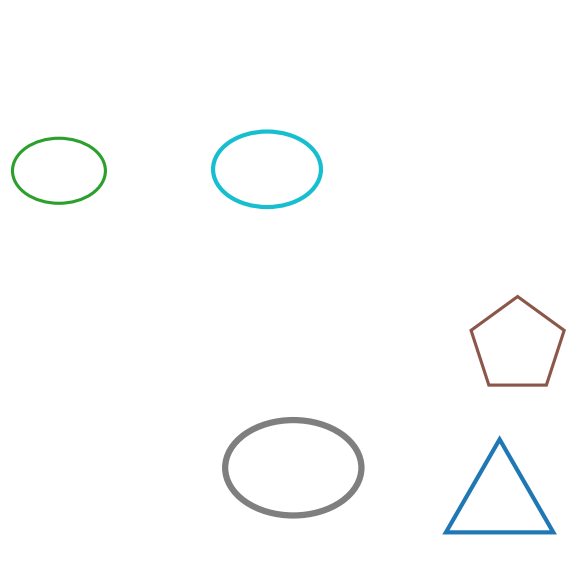[{"shape": "triangle", "thickness": 2, "radius": 0.54, "center": [0.865, 0.131]}, {"shape": "oval", "thickness": 1.5, "radius": 0.4, "center": [0.102, 0.703]}, {"shape": "pentagon", "thickness": 1.5, "radius": 0.42, "center": [0.896, 0.401]}, {"shape": "oval", "thickness": 3, "radius": 0.59, "center": [0.508, 0.189]}, {"shape": "oval", "thickness": 2, "radius": 0.47, "center": [0.462, 0.706]}]